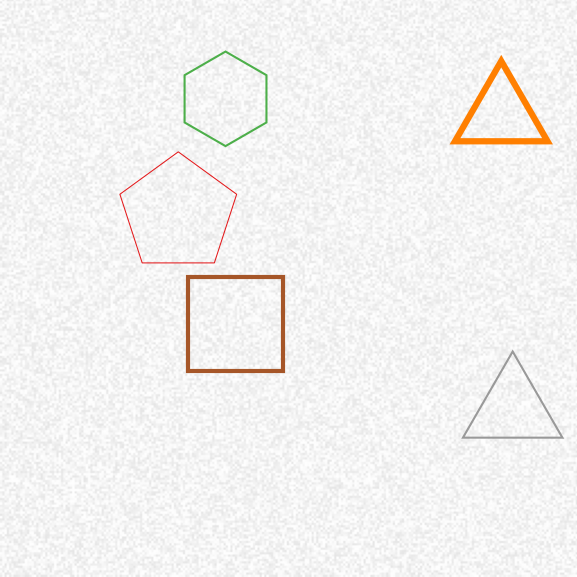[{"shape": "pentagon", "thickness": 0.5, "radius": 0.53, "center": [0.309, 0.63]}, {"shape": "hexagon", "thickness": 1, "radius": 0.41, "center": [0.391, 0.828]}, {"shape": "triangle", "thickness": 3, "radius": 0.46, "center": [0.868, 0.801]}, {"shape": "square", "thickness": 2, "radius": 0.41, "center": [0.408, 0.438]}, {"shape": "triangle", "thickness": 1, "radius": 0.5, "center": [0.888, 0.291]}]